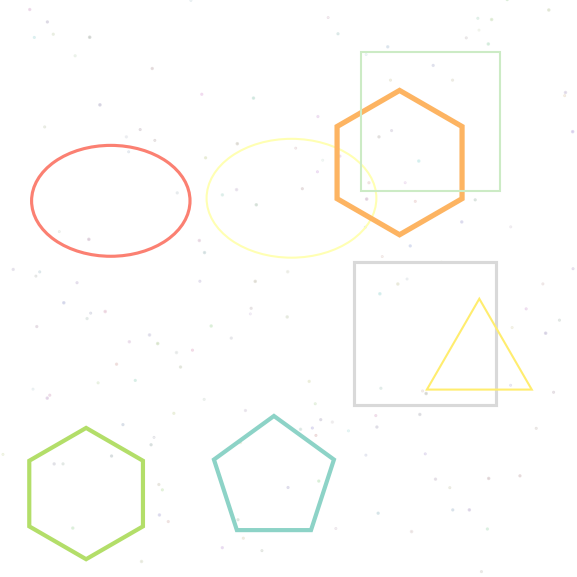[{"shape": "pentagon", "thickness": 2, "radius": 0.55, "center": [0.474, 0.17]}, {"shape": "oval", "thickness": 1, "radius": 0.74, "center": [0.505, 0.656]}, {"shape": "oval", "thickness": 1.5, "radius": 0.69, "center": [0.192, 0.651]}, {"shape": "hexagon", "thickness": 2.5, "radius": 0.62, "center": [0.692, 0.718]}, {"shape": "hexagon", "thickness": 2, "radius": 0.57, "center": [0.149, 0.144]}, {"shape": "square", "thickness": 1.5, "radius": 0.62, "center": [0.736, 0.421]}, {"shape": "square", "thickness": 1, "radius": 0.6, "center": [0.746, 0.788]}, {"shape": "triangle", "thickness": 1, "radius": 0.52, "center": [0.83, 0.377]}]